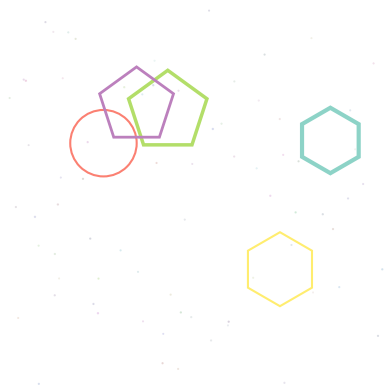[{"shape": "hexagon", "thickness": 3, "radius": 0.42, "center": [0.858, 0.635]}, {"shape": "circle", "thickness": 1.5, "radius": 0.43, "center": [0.269, 0.628]}, {"shape": "pentagon", "thickness": 2.5, "radius": 0.53, "center": [0.436, 0.71]}, {"shape": "pentagon", "thickness": 2, "radius": 0.5, "center": [0.355, 0.725]}, {"shape": "hexagon", "thickness": 1.5, "radius": 0.48, "center": [0.727, 0.301]}]